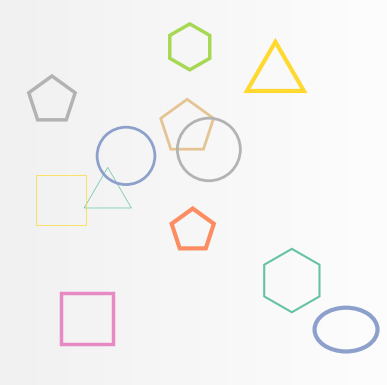[{"shape": "hexagon", "thickness": 1.5, "radius": 0.41, "center": [0.753, 0.271]}, {"shape": "triangle", "thickness": 0.5, "radius": 0.35, "center": [0.278, 0.495]}, {"shape": "pentagon", "thickness": 3, "radius": 0.29, "center": [0.497, 0.401]}, {"shape": "circle", "thickness": 2, "radius": 0.37, "center": [0.325, 0.595]}, {"shape": "oval", "thickness": 3, "radius": 0.41, "center": [0.893, 0.144]}, {"shape": "square", "thickness": 2.5, "radius": 0.33, "center": [0.225, 0.172]}, {"shape": "hexagon", "thickness": 2.5, "radius": 0.3, "center": [0.49, 0.878]}, {"shape": "square", "thickness": 0.5, "radius": 0.32, "center": [0.158, 0.479]}, {"shape": "triangle", "thickness": 3, "radius": 0.42, "center": [0.711, 0.806]}, {"shape": "pentagon", "thickness": 2, "radius": 0.36, "center": [0.483, 0.67]}, {"shape": "circle", "thickness": 2, "radius": 0.41, "center": [0.539, 0.612]}, {"shape": "pentagon", "thickness": 2.5, "radius": 0.31, "center": [0.134, 0.74]}]